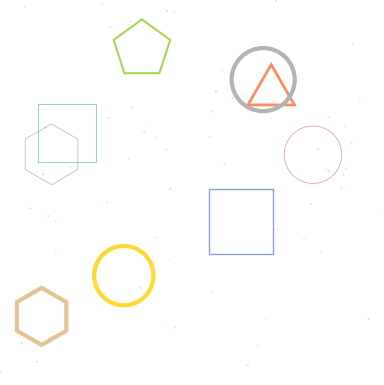[{"shape": "square", "thickness": 0.5, "radius": 0.37, "center": [0.174, 0.654]}, {"shape": "triangle", "thickness": 2, "radius": 0.35, "center": [0.704, 0.762]}, {"shape": "square", "thickness": 1, "radius": 0.42, "center": [0.625, 0.424]}, {"shape": "circle", "thickness": 0.5, "radius": 0.37, "center": [0.813, 0.598]}, {"shape": "pentagon", "thickness": 1.5, "radius": 0.39, "center": [0.369, 0.872]}, {"shape": "circle", "thickness": 3, "radius": 0.39, "center": [0.322, 0.284]}, {"shape": "hexagon", "thickness": 3, "radius": 0.37, "center": [0.108, 0.178]}, {"shape": "circle", "thickness": 3, "radius": 0.41, "center": [0.684, 0.793]}, {"shape": "hexagon", "thickness": 0.5, "radius": 0.39, "center": [0.134, 0.599]}]